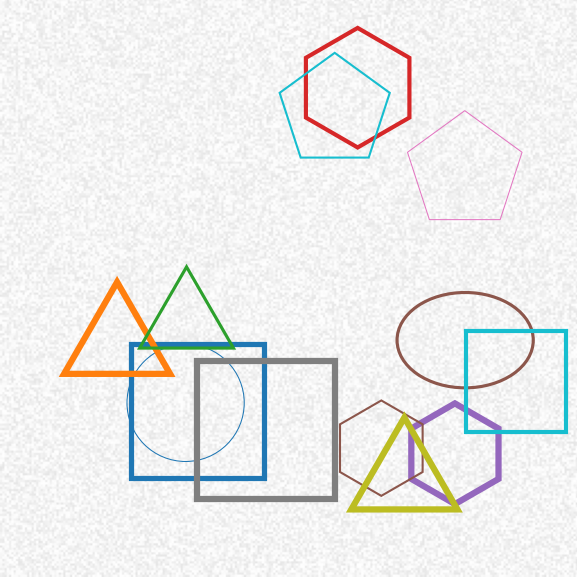[{"shape": "circle", "thickness": 0.5, "radius": 0.51, "center": [0.321, 0.302]}, {"shape": "square", "thickness": 2.5, "radius": 0.58, "center": [0.342, 0.287]}, {"shape": "triangle", "thickness": 3, "radius": 0.53, "center": [0.203, 0.405]}, {"shape": "triangle", "thickness": 1.5, "radius": 0.47, "center": [0.323, 0.443]}, {"shape": "hexagon", "thickness": 2, "radius": 0.52, "center": [0.619, 0.847]}, {"shape": "hexagon", "thickness": 3, "radius": 0.44, "center": [0.788, 0.213]}, {"shape": "hexagon", "thickness": 1, "radius": 0.41, "center": [0.66, 0.223]}, {"shape": "oval", "thickness": 1.5, "radius": 0.59, "center": [0.805, 0.41]}, {"shape": "pentagon", "thickness": 0.5, "radius": 0.52, "center": [0.805, 0.703]}, {"shape": "square", "thickness": 3, "radius": 0.6, "center": [0.46, 0.254]}, {"shape": "triangle", "thickness": 3, "radius": 0.53, "center": [0.7, 0.17]}, {"shape": "pentagon", "thickness": 1, "radius": 0.5, "center": [0.58, 0.807]}, {"shape": "square", "thickness": 2, "radius": 0.44, "center": [0.894, 0.338]}]